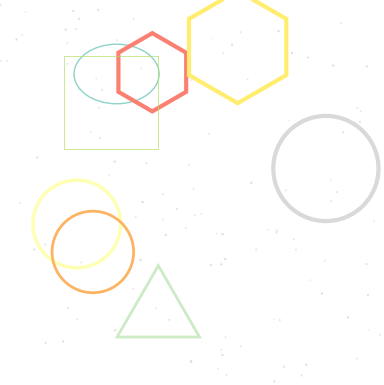[{"shape": "oval", "thickness": 1, "radius": 0.55, "center": [0.303, 0.808]}, {"shape": "circle", "thickness": 2.5, "radius": 0.57, "center": [0.199, 0.418]}, {"shape": "hexagon", "thickness": 3, "radius": 0.51, "center": [0.396, 0.812]}, {"shape": "circle", "thickness": 2, "radius": 0.53, "center": [0.241, 0.346]}, {"shape": "square", "thickness": 0.5, "radius": 0.61, "center": [0.289, 0.734]}, {"shape": "circle", "thickness": 3, "radius": 0.68, "center": [0.846, 0.562]}, {"shape": "triangle", "thickness": 2, "radius": 0.62, "center": [0.411, 0.186]}, {"shape": "hexagon", "thickness": 3, "radius": 0.73, "center": [0.617, 0.878]}]